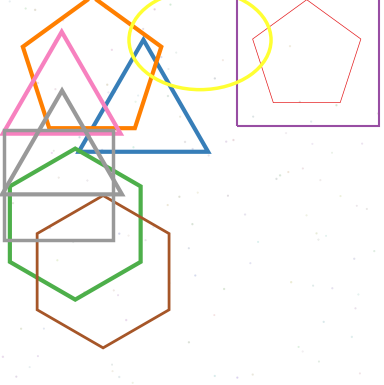[{"shape": "pentagon", "thickness": 0.5, "radius": 0.74, "center": [0.797, 0.853]}, {"shape": "triangle", "thickness": 3, "radius": 0.97, "center": [0.373, 0.703]}, {"shape": "hexagon", "thickness": 3, "radius": 0.98, "center": [0.195, 0.418]}, {"shape": "square", "thickness": 1.5, "radius": 0.92, "center": [0.8, 0.857]}, {"shape": "pentagon", "thickness": 3, "radius": 0.95, "center": [0.239, 0.82]}, {"shape": "oval", "thickness": 2.5, "radius": 0.92, "center": [0.52, 0.896]}, {"shape": "hexagon", "thickness": 2, "radius": 0.99, "center": [0.268, 0.294]}, {"shape": "triangle", "thickness": 3, "radius": 0.88, "center": [0.16, 0.741]}, {"shape": "triangle", "thickness": 3, "radius": 0.9, "center": [0.161, 0.585]}, {"shape": "square", "thickness": 2.5, "radius": 0.71, "center": [0.153, 0.519]}]